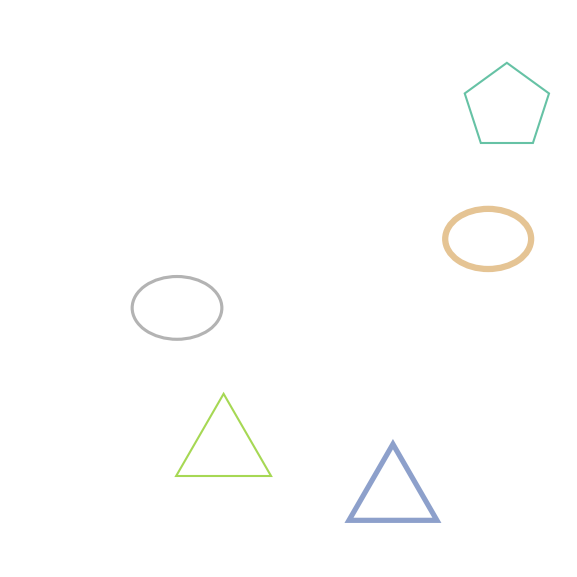[{"shape": "pentagon", "thickness": 1, "radius": 0.38, "center": [0.878, 0.814]}, {"shape": "triangle", "thickness": 2.5, "radius": 0.44, "center": [0.68, 0.142]}, {"shape": "triangle", "thickness": 1, "radius": 0.47, "center": [0.387, 0.222]}, {"shape": "oval", "thickness": 3, "radius": 0.37, "center": [0.845, 0.585]}, {"shape": "oval", "thickness": 1.5, "radius": 0.39, "center": [0.307, 0.466]}]